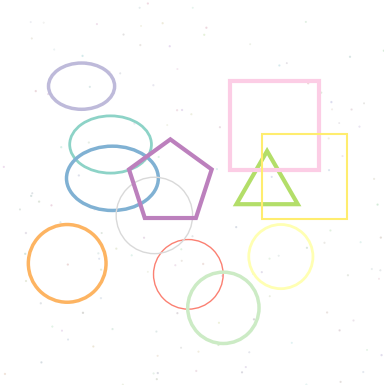[{"shape": "oval", "thickness": 2, "radius": 0.53, "center": [0.287, 0.625]}, {"shape": "circle", "thickness": 2, "radius": 0.42, "center": [0.73, 0.334]}, {"shape": "oval", "thickness": 2.5, "radius": 0.43, "center": [0.212, 0.776]}, {"shape": "circle", "thickness": 1, "radius": 0.45, "center": [0.489, 0.287]}, {"shape": "oval", "thickness": 2.5, "radius": 0.6, "center": [0.292, 0.537]}, {"shape": "circle", "thickness": 2.5, "radius": 0.5, "center": [0.174, 0.316]}, {"shape": "triangle", "thickness": 3, "radius": 0.46, "center": [0.694, 0.516]}, {"shape": "square", "thickness": 3, "radius": 0.58, "center": [0.714, 0.674]}, {"shape": "circle", "thickness": 1, "radius": 0.5, "center": [0.401, 0.44]}, {"shape": "pentagon", "thickness": 3, "radius": 0.56, "center": [0.442, 0.525]}, {"shape": "circle", "thickness": 2.5, "radius": 0.46, "center": [0.58, 0.2]}, {"shape": "square", "thickness": 1.5, "radius": 0.55, "center": [0.792, 0.541]}]